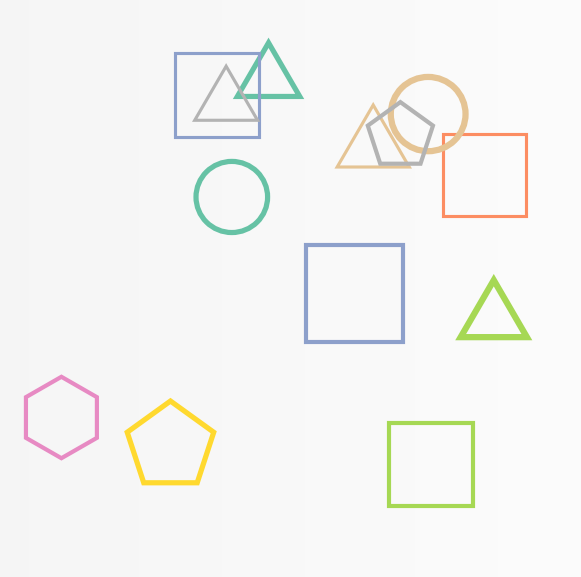[{"shape": "circle", "thickness": 2.5, "radius": 0.31, "center": [0.399, 0.658]}, {"shape": "triangle", "thickness": 2.5, "radius": 0.31, "center": [0.462, 0.863]}, {"shape": "square", "thickness": 1.5, "radius": 0.36, "center": [0.834, 0.696]}, {"shape": "square", "thickness": 1.5, "radius": 0.36, "center": [0.373, 0.834]}, {"shape": "square", "thickness": 2, "radius": 0.42, "center": [0.61, 0.491]}, {"shape": "hexagon", "thickness": 2, "radius": 0.35, "center": [0.106, 0.276]}, {"shape": "triangle", "thickness": 3, "radius": 0.33, "center": [0.85, 0.448]}, {"shape": "square", "thickness": 2, "radius": 0.36, "center": [0.742, 0.194]}, {"shape": "pentagon", "thickness": 2.5, "radius": 0.39, "center": [0.293, 0.226]}, {"shape": "circle", "thickness": 3, "radius": 0.32, "center": [0.737, 0.802]}, {"shape": "triangle", "thickness": 1.5, "radius": 0.36, "center": [0.642, 0.746]}, {"shape": "triangle", "thickness": 1.5, "radius": 0.31, "center": [0.389, 0.822]}, {"shape": "pentagon", "thickness": 2, "radius": 0.29, "center": [0.689, 0.763]}]